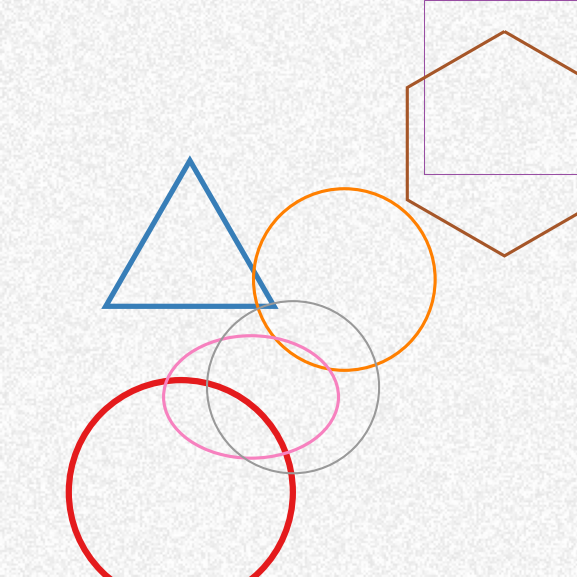[{"shape": "circle", "thickness": 3, "radius": 0.97, "center": [0.313, 0.147]}, {"shape": "triangle", "thickness": 2.5, "radius": 0.84, "center": [0.329, 0.553]}, {"shape": "square", "thickness": 0.5, "radius": 0.75, "center": [0.885, 0.849]}, {"shape": "circle", "thickness": 1.5, "radius": 0.79, "center": [0.596, 0.515]}, {"shape": "hexagon", "thickness": 1.5, "radius": 0.97, "center": [0.874, 0.75]}, {"shape": "oval", "thickness": 1.5, "radius": 0.76, "center": [0.435, 0.312]}, {"shape": "circle", "thickness": 1, "radius": 0.75, "center": [0.507, 0.329]}]